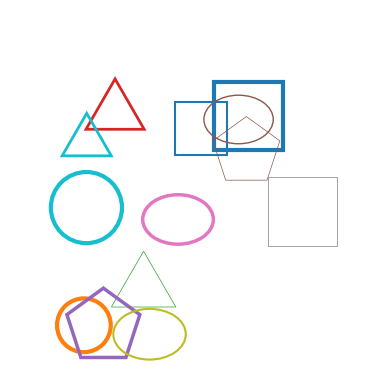[{"shape": "square", "thickness": 3, "radius": 0.45, "center": [0.646, 0.699]}, {"shape": "square", "thickness": 1.5, "radius": 0.34, "center": [0.522, 0.666]}, {"shape": "circle", "thickness": 3, "radius": 0.35, "center": [0.218, 0.155]}, {"shape": "triangle", "thickness": 0.5, "radius": 0.48, "center": [0.373, 0.251]}, {"shape": "triangle", "thickness": 2, "radius": 0.44, "center": [0.299, 0.708]}, {"shape": "pentagon", "thickness": 2.5, "radius": 0.5, "center": [0.269, 0.152]}, {"shape": "oval", "thickness": 1, "radius": 0.45, "center": [0.62, 0.69]}, {"shape": "pentagon", "thickness": 0.5, "radius": 0.46, "center": [0.64, 0.606]}, {"shape": "oval", "thickness": 2.5, "radius": 0.46, "center": [0.462, 0.43]}, {"shape": "square", "thickness": 0.5, "radius": 0.45, "center": [0.785, 0.451]}, {"shape": "oval", "thickness": 1.5, "radius": 0.47, "center": [0.388, 0.132]}, {"shape": "circle", "thickness": 3, "radius": 0.46, "center": [0.224, 0.461]}, {"shape": "triangle", "thickness": 2, "radius": 0.37, "center": [0.225, 0.632]}]